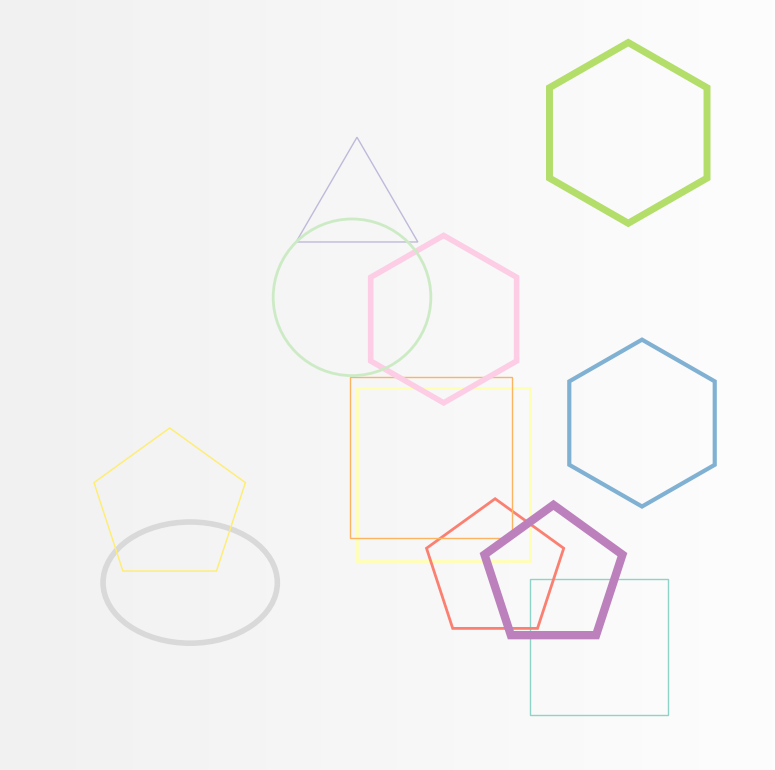[{"shape": "square", "thickness": 0.5, "radius": 0.44, "center": [0.773, 0.16]}, {"shape": "square", "thickness": 1, "radius": 0.56, "center": [0.572, 0.384]}, {"shape": "triangle", "thickness": 0.5, "radius": 0.45, "center": [0.461, 0.731]}, {"shape": "pentagon", "thickness": 1, "radius": 0.47, "center": [0.639, 0.259]}, {"shape": "hexagon", "thickness": 1.5, "radius": 0.54, "center": [0.828, 0.451]}, {"shape": "square", "thickness": 0.5, "radius": 0.52, "center": [0.556, 0.406]}, {"shape": "hexagon", "thickness": 2.5, "radius": 0.59, "center": [0.811, 0.827]}, {"shape": "hexagon", "thickness": 2, "radius": 0.54, "center": [0.572, 0.586]}, {"shape": "oval", "thickness": 2, "radius": 0.56, "center": [0.245, 0.243]}, {"shape": "pentagon", "thickness": 3, "radius": 0.47, "center": [0.714, 0.251]}, {"shape": "circle", "thickness": 1, "radius": 0.51, "center": [0.454, 0.614]}, {"shape": "pentagon", "thickness": 0.5, "radius": 0.51, "center": [0.219, 0.341]}]